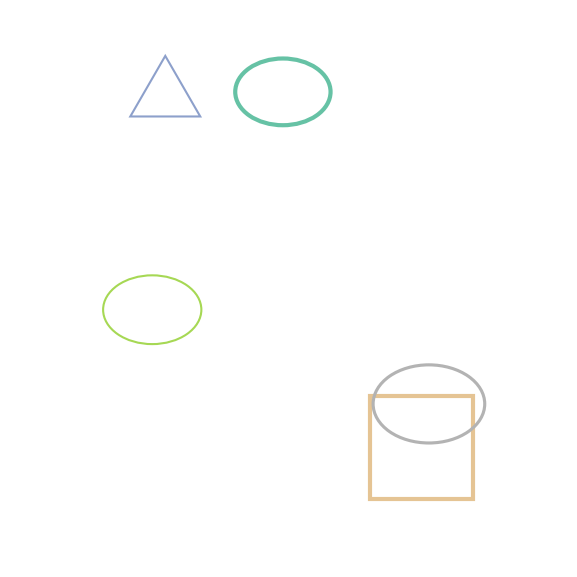[{"shape": "oval", "thickness": 2, "radius": 0.41, "center": [0.49, 0.84]}, {"shape": "triangle", "thickness": 1, "radius": 0.35, "center": [0.286, 0.832]}, {"shape": "oval", "thickness": 1, "radius": 0.43, "center": [0.264, 0.463]}, {"shape": "square", "thickness": 2, "radius": 0.45, "center": [0.73, 0.224]}, {"shape": "oval", "thickness": 1.5, "radius": 0.48, "center": [0.743, 0.3]}]